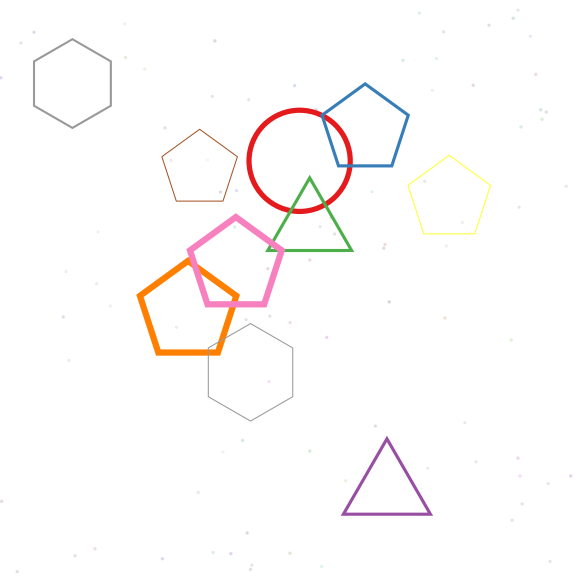[{"shape": "circle", "thickness": 2.5, "radius": 0.44, "center": [0.519, 0.721]}, {"shape": "pentagon", "thickness": 1.5, "radius": 0.39, "center": [0.632, 0.775]}, {"shape": "triangle", "thickness": 1.5, "radius": 0.42, "center": [0.536, 0.607]}, {"shape": "triangle", "thickness": 1.5, "radius": 0.43, "center": [0.67, 0.152]}, {"shape": "pentagon", "thickness": 3, "radius": 0.44, "center": [0.326, 0.46]}, {"shape": "pentagon", "thickness": 0.5, "radius": 0.38, "center": [0.778, 0.655]}, {"shape": "pentagon", "thickness": 0.5, "radius": 0.34, "center": [0.346, 0.707]}, {"shape": "pentagon", "thickness": 3, "radius": 0.42, "center": [0.408, 0.54]}, {"shape": "hexagon", "thickness": 0.5, "radius": 0.42, "center": [0.434, 0.354]}, {"shape": "hexagon", "thickness": 1, "radius": 0.38, "center": [0.125, 0.854]}]